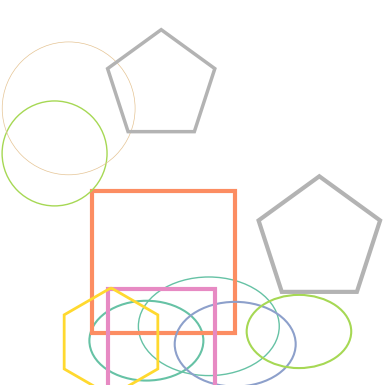[{"shape": "oval", "thickness": 1.5, "radius": 0.74, "center": [0.38, 0.115]}, {"shape": "oval", "thickness": 1, "radius": 0.91, "center": [0.542, 0.152]}, {"shape": "square", "thickness": 3, "radius": 0.93, "center": [0.424, 0.319]}, {"shape": "oval", "thickness": 1.5, "radius": 0.79, "center": [0.611, 0.106]}, {"shape": "square", "thickness": 3, "radius": 0.7, "center": [0.42, 0.112]}, {"shape": "circle", "thickness": 1, "radius": 0.68, "center": [0.142, 0.601]}, {"shape": "oval", "thickness": 1.5, "radius": 0.68, "center": [0.776, 0.139]}, {"shape": "hexagon", "thickness": 2, "radius": 0.7, "center": [0.288, 0.112]}, {"shape": "circle", "thickness": 0.5, "radius": 0.86, "center": [0.178, 0.719]}, {"shape": "pentagon", "thickness": 3, "radius": 0.83, "center": [0.829, 0.376]}, {"shape": "pentagon", "thickness": 2.5, "radius": 0.73, "center": [0.419, 0.777]}]